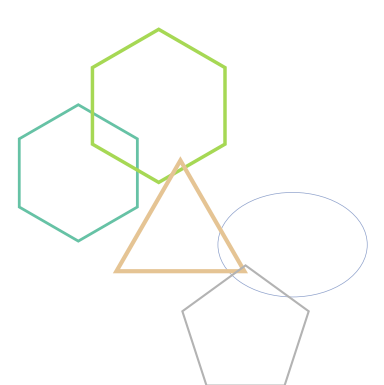[{"shape": "hexagon", "thickness": 2, "radius": 0.89, "center": [0.203, 0.551]}, {"shape": "oval", "thickness": 0.5, "radius": 0.97, "center": [0.76, 0.364]}, {"shape": "hexagon", "thickness": 2.5, "radius": 0.99, "center": [0.412, 0.725]}, {"shape": "triangle", "thickness": 3, "radius": 0.96, "center": [0.469, 0.391]}, {"shape": "pentagon", "thickness": 1.5, "radius": 0.86, "center": [0.638, 0.138]}]